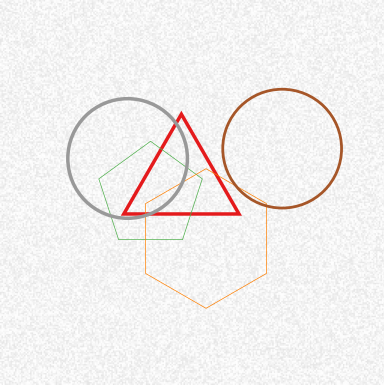[{"shape": "triangle", "thickness": 2.5, "radius": 0.86, "center": [0.471, 0.531]}, {"shape": "pentagon", "thickness": 0.5, "radius": 0.71, "center": [0.391, 0.492]}, {"shape": "hexagon", "thickness": 0.5, "radius": 0.91, "center": [0.535, 0.38]}, {"shape": "circle", "thickness": 2, "radius": 0.77, "center": [0.733, 0.614]}, {"shape": "circle", "thickness": 2.5, "radius": 0.78, "center": [0.331, 0.588]}]